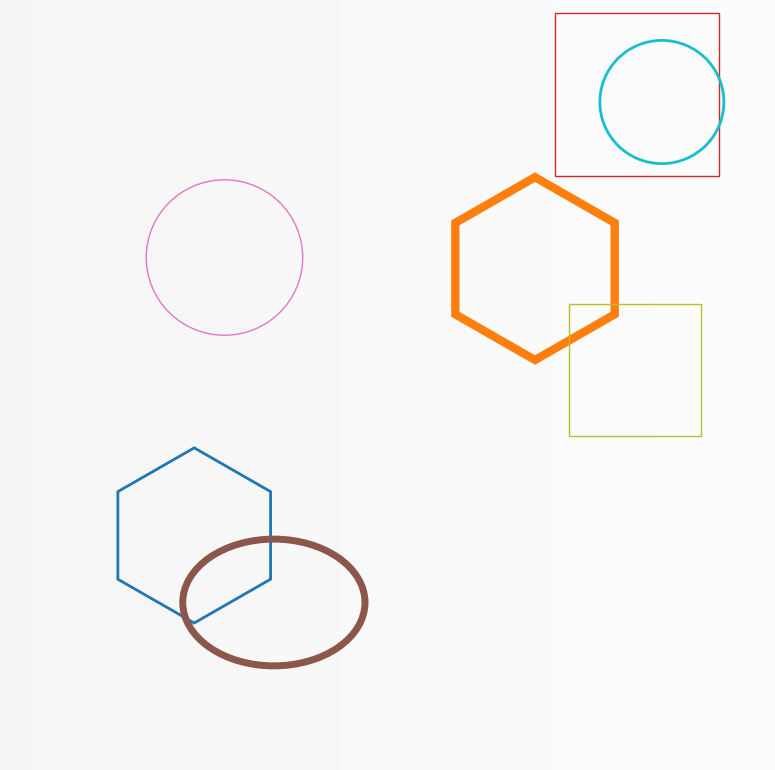[{"shape": "hexagon", "thickness": 1, "radius": 0.57, "center": [0.251, 0.305]}, {"shape": "hexagon", "thickness": 3, "radius": 0.59, "center": [0.69, 0.651]}, {"shape": "square", "thickness": 0.5, "radius": 0.53, "center": [0.822, 0.877]}, {"shape": "oval", "thickness": 2.5, "radius": 0.59, "center": [0.353, 0.218]}, {"shape": "circle", "thickness": 0.5, "radius": 0.5, "center": [0.29, 0.666]}, {"shape": "square", "thickness": 0.5, "radius": 0.43, "center": [0.819, 0.52]}, {"shape": "circle", "thickness": 1, "radius": 0.4, "center": [0.854, 0.868]}]